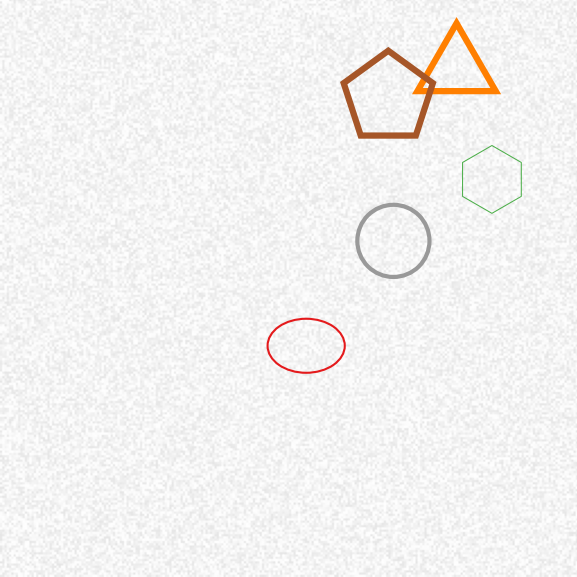[{"shape": "oval", "thickness": 1, "radius": 0.33, "center": [0.53, 0.4]}, {"shape": "hexagon", "thickness": 0.5, "radius": 0.29, "center": [0.852, 0.688]}, {"shape": "triangle", "thickness": 3, "radius": 0.39, "center": [0.791, 0.88]}, {"shape": "pentagon", "thickness": 3, "radius": 0.41, "center": [0.672, 0.83]}, {"shape": "circle", "thickness": 2, "radius": 0.31, "center": [0.681, 0.582]}]